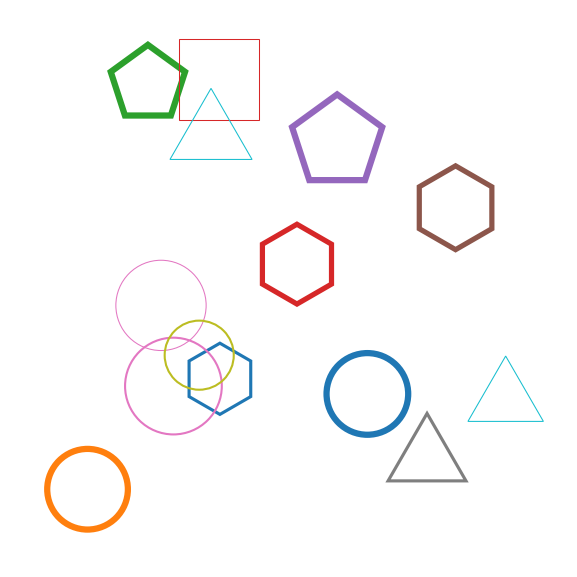[{"shape": "circle", "thickness": 3, "radius": 0.35, "center": [0.636, 0.317]}, {"shape": "hexagon", "thickness": 1.5, "radius": 0.31, "center": [0.381, 0.343]}, {"shape": "circle", "thickness": 3, "radius": 0.35, "center": [0.152, 0.152]}, {"shape": "pentagon", "thickness": 3, "radius": 0.34, "center": [0.256, 0.854]}, {"shape": "hexagon", "thickness": 2.5, "radius": 0.35, "center": [0.514, 0.542]}, {"shape": "square", "thickness": 0.5, "radius": 0.35, "center": [0.379, 0.861]}, {"shape": "pentagon", "thickness": 3, "radius": 0.41, "center": [0.584, 0.754]}, {"shape": "hexagon", "thickness": 2.5, "radius": 0.36, "center": [0.789, 0.639]}, {"shape": "circle", "thickness": 0.5, "radius": 0.39, "center": [0.279, 0.47]}, {"shape": "circle", "thickness": 1, "radius": 0.42, "center": [0.3, 0.331]}, {"shape": "triangle", "thickness": 1.5, "radius": 0.39, "center": [0.739, 0.205]}, {"shape": "circle", "thickness": 1, "radius": 0.3, "center": [0.345, 0.384]}, {"shape": "triangle", "thickness": 0.5, "radius": 0.41, "center": [0.365, 0.764]}, {"shape": "triangle", "thickness": 0.5, "radius": 0.38, "center": [0.876, 0.307]}]